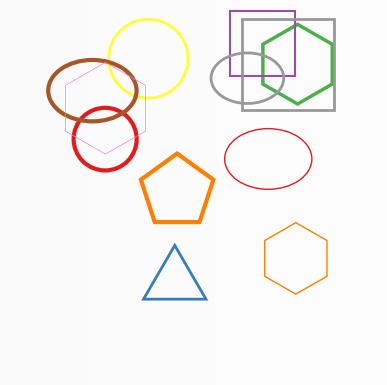[{"shape": "circle", "thickness": 3, "radius": 0.41, "center": [0.271, 0.639]}, {"shape": "oval", "thickness": 1, "radius": 0.56, "center": [0.692, 0.587]}, {"shape": "triangle", "thickness": 2, "radius": 0.47, "center": [0.451, 0.269]}, {"shape": "hexagon", "thickness": 2.5, "radius": 0.52, "center": [0.768, 0.833]}, {"shape": "square", "thickness": 1.5, "radius": 0.42, "center": [0.677, 0.888]}, {"shape": "hexagon", "thickness": 1, "radius": 0.46, "center": [0.763, 0.329]}, {"shape": "pentagon", "thickness": 3, "radius": 0.49, "center": [0.457, 0.503]}, {"shape": "circle", "thickness": 2, "radius": 0.51, "center": [0.383, 0.848]}, {"shape": "oval", "thickness": 3, "radius": 0.57, "center": [0.238, 0.765]}, {"shape": "hexagon", "thickness": 0.5, "radius": 0.6, "center": [0.272, 0.719]}, {"shape": "oval", "thickness": 2, "radius": 0.47, "center": [0.638, 0.797]}, {"shape": "square", "thickness": 2, "radius": 0.59, "center": [0.744, 0.833]}]